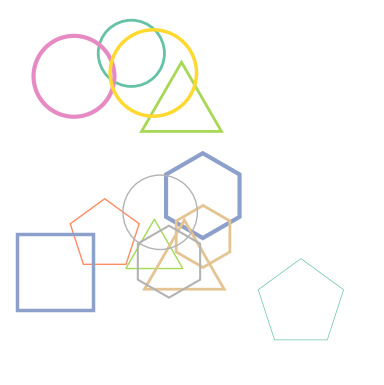[{"shape": "circle", "thickness": 2, "radius": 0.43, "center": [0.341, 0.861]}, {"shape": "pentagon", "thickness": 0.5, "radius": 0.58, "center": [0.782, 0.212]}, {"shape": "pentagon", "thickness": 1, "radius": 0.47, "center": [0.272, 0.39]}, {"shape": "square", "thickness": 2.5, "radius": 0.5, "center": [0.144, 0.293]}, {"shape": "hexagon", "thickness": 3, "radius": 0.55, "center": [0.527, 0.492]}, {"shape": "circle", "thickness": 3, "radius": 0.53, "center": [0.192, 0.802]}, {"shape": "triangle", "thickness": 2, "radius": 0.6, "center": [0.471, 0.719]}, {"shape": "triangle", "thickness": 1, "radius": 0.43, "center": [0.401, 0.345]}, {"shape": "circle", "thickness": 2.5, "radius": 0.56, "center": [0.398, 0.81]}, {"shape": "hexagon", "thickness": 2, "radius": 0.4, "center": [0.527, 0.386]}, {"shape": "triangle", "thickness": 2, "radius": 0.6, "center": [0.479, 0.309]}, {"shape": "hexagon", "thickness": 1.5, "radius": 0.47, "center": [0.439, 0.32]}, {"shape": "circle", "thickness": 1, "radius": 0.48, "center": [0.416, 0.449]}]